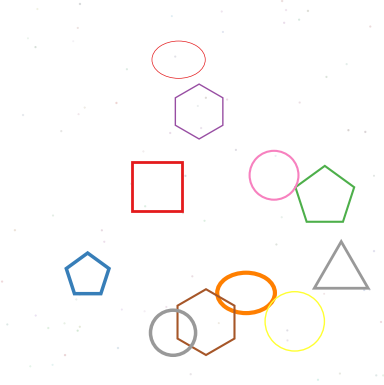[{"shape": "square", "thickness": 2, "radius": 0.32, "center": [0.408, 0.516]}, {"shape": "oval", "thickness": 0.5, "radius": 0.35, "center": [0.464, 0.845]}, {"shape": "pentagon", "thickness": 2.5, "radius": 0.29, "center": [0.228, 0.284]}, {"shape": "pentagon", "thickness": 1.5, "radius": 0.4, "center": [0.844, 0.489]}, {"shape": "hexagon", "thickness": 1, "radius": 0.36, "center": [0.517, 0.71]}, {"shape": "oval", "thickness": 3, "radius": 0.37, "center": [0.639, 0.239]}, {"shape": "circle", "thickness": 1, "radius": 0.39, "center": [0.766, 0.165]}, {"shape": "hexagon", "thickness": 1.5, "radius": 0.43, "center": [0.535, 0.163]}, {"shape": "circle", "thickness": 1.5, "radius": 0.32, "center": [0.712, 0.545]}, {"shape": "circle", "thickness": 2.5, "radius": 0.29, "center": [0.449, 0.136]}, {"shape": "triangle", "thickness": 2, "radius": 0.4, "center": [0.886, 0.292]}]